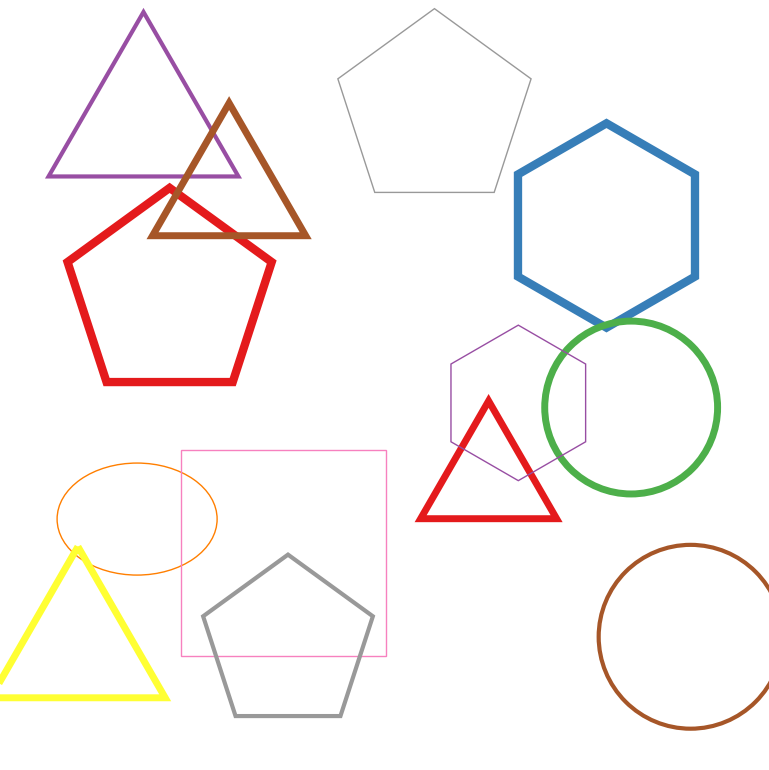[{"shape": "pentagon", "thickness": 3, "radius": 0.7, "center": [0.22, 0.617]}, {"shape": "triangle", "thickness": 2.5, "radius": 0.51, "center": [0.635, 0.377]}, {"shape": "hexagon", "thickness": 3, "radius": 0.66, "center": [0.788, 0.707]}, {"shape": "circle", "thickness": 2.5, "radius": 0.56, "center": [0.82, 0.471]}, {"shape": "hexagon", "thickness": 0.5, "radius": 0.5, "center": [0.673, 0.477]}, {"shape": "triangle", "thickness": 1.5, "radius": 0.71, "center": [0.186, 0.842]}, {"shape": "oval", "thickness": 0.5, "radius": 0.52, "center": [0.178, 0.326]}, {"shape": "triangle", "thickness": 2.5, "radius": 0.65, "center": [0.101, 0.159]}, {"shape": "circle", "thickness": 1.5, "radius": 0.6, "center": [0.897, 0.173]}, {"shape": "triangle", "thickness": 2.5, "radius": 0.57, "center": [0.298, 0.751]}, {"shape": "square", "thickness": 0.5, "radius": 0.67, "center": [0.368, 0.282]}, {"shape": "pentagon", "thickness": 1.5, "radius": 0.58, "center": [0.374, 0.164]}, {"shape": "pentagon", "thickness": 0.5, "radius": 0.66, "center": [0.564, 0.857]}]